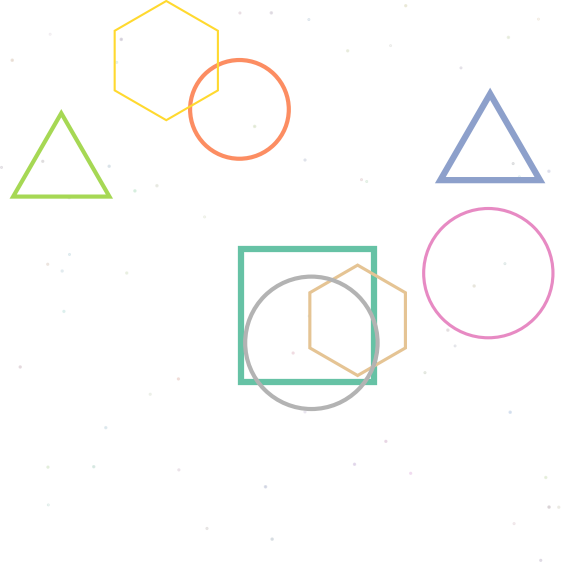[{"shape": "square", "thickness": 3, "radius": 0.58, "center": [0.532, 0.453]}, {"shape": "circle", "thickness": 2, "radius": 0.43, "center": [0.415, 0.81]}, {"shape": "triangle", "thickness": 3, "radius": 0.5, "center": [0.849, 0.737]}, {"shape": "circle", "thickness": 1.5, "radius": 0.56, "center": [0.846, 0.526]}, {"shape": "triangle", "thickness": 2, "radius": 0.48, "center": [0.106, 0.707]}, {"shape": "hexagon", "thickness": 1, "radius": 0.52, "center": [0.288, 0.894]}, {"shape": "hexagon", "thickness": 1.5, "radius": 0.48, "center": [0.619, 0.444]}, {"shape": "circle", "thickness": 2, "radius": 0.57, "center": [0.539, 0.406]}]